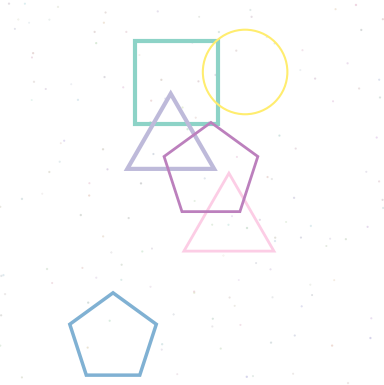[{"shape": "square", "thickness": 3, "radius": 0.54, "center": [0.459, 0.786]}, {"shape": "triangle", "thickness": 3, "radius": 0.65, "center": [0.443, 0.626]}, {"shape": "pentagon", "thickness": 2.5, "radius": 0.59, "center": [0.294, 0.121]}, {"shape": "triangle", "thickness": 2, "radius": 0.67, "center": [0.595, 0.415]}, {"shape": "pentagon", "thickness": 2, "radius": 0.64, "center": [0.548, 0.554]}, {"shape": "circle", "thickness": 1.5, "radius": 0.55, "center": [0.637, 0.813]}]